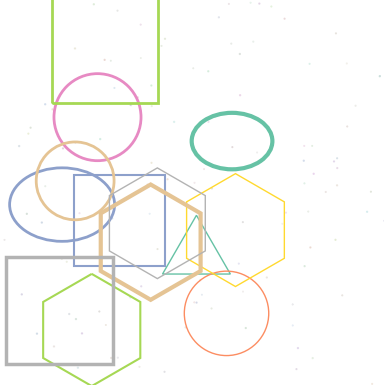[{"shape": "triangle", "thickness": 1, "radius": 0.51, "center": [0.51, 0.339]}, {"shape": "oval", "thickness": 3, "radius": 0.52, "center": [0.603, 0.634]}, {"shape": "circle", "thickness": 1, "radius": 0.55, "center": [0.588, 0.186]}, {"shape": "oval", "thickness": 2, "radius": 0.68, "center": [0.161, 0.469]}, {"shape": "square", "thickness": 1.5, "radius": 0.59, "center": [0.309, 0.427]}, {"shape": "circle", "thickness": 2, "radius": 0.57, "center": [0.253, 0.696]}, {"shape": "square", "thickness": 2, "radius": 0.69, "center": [0.273, 0.871]}, {"shape": "hexagon", "thickness": 1.5, "radius": 0.73, "center": [0.238, 0.143]}, {"shape": "hexagon", "thickness": 1, "radius": 0.73, "center": [0.612, 0.402]}, {"shape": "circle", "thickness": 2, "radius": 0.51, "center": [0.195, 0.53]}, {"shape": "hexagon", "thickness": 3, "radius": 0.75, "center": [0.391, 0.371]}, {"shape": "hexagon", "thickness": 1, "radius": 0.72, "center": [0.409, 0.42]}, {"shape": "square", "thickness": 2.5, "radius": 0.69, "center": [0.155, 0.194]}]